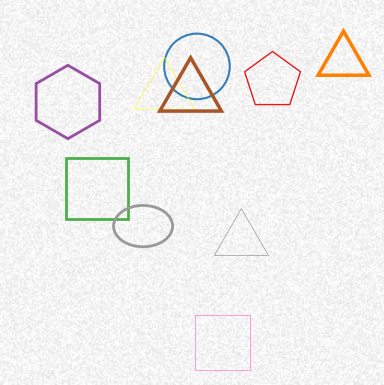[{"shape": "pentagon", "thickness": 1, "radius": 0.38, "center": [0.708, 0.79]}, {"shape": "circle", "thickness": 1.5, "radius": 0.43, "center": [0.512, 0.827]}, {"shape": "square", "thickness": 2, "radius": 0.4, "center": [0.252, 0.511]}, {"shape": "hexagon", "thickness": 2, "radius": 0.48, "center": [0.176, 0.735]}, {"shape": "triangle", "thickness": 2.5, "radius": 0.38, "center": [0.892, 0.843]}, {"shape": "triangle", "thickness": 0.5, "radius": 0.45, "center": [0.427, 0.761]}, {"shape": "triangle", "thickness": 2.5, "radius": 0.46, "center": [0.495, 0.758]}, {"shape": "square", "thickness": 0.5, "radius": 0.35, "center": [0.578, 0.11]}, {"shape": "triangle", "thickness": 0.5, "radius": 0.41, "center": [0.627, 0.377]}, {"shape": "oval", "thickness": 2, "radius": 0.38, "center": [0.372, 0.413]}]